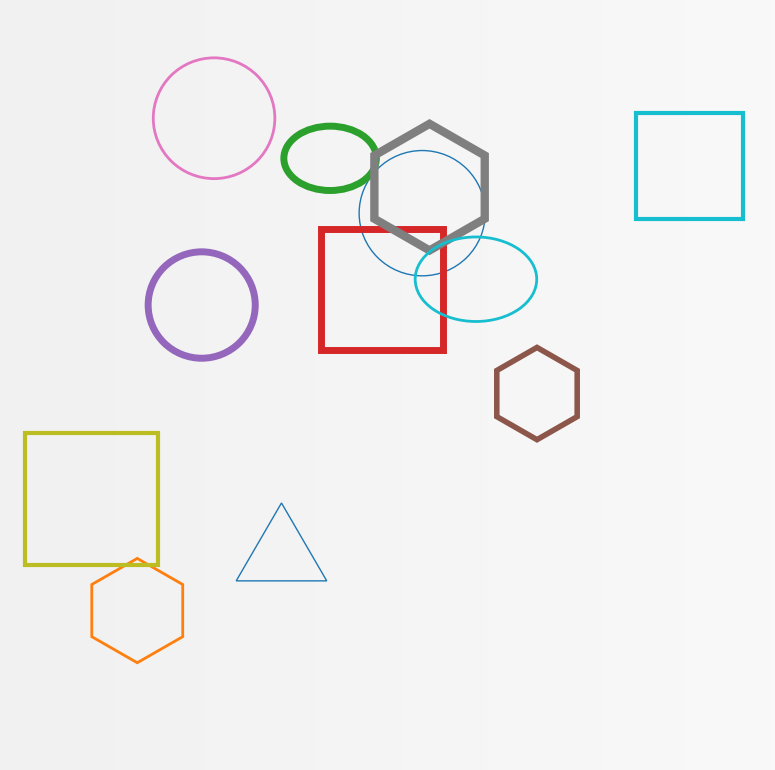[{"shape": "triangle", "thickness": 0.5, "radius": 0.34, "center": [0.363, 0.279]}, {"shape": "circle", "thickness": 0.5, "radius": 0.41, "center": [0.545, 0.723]}, {"shape": "hexagon", "thickness": 1, "radius": 0.34, "center": [0.177, 0.207]}, {"shape": "oval", "thickness": 2.5, "radius": 0.3, "center": [0.426, 0.794]}, {"shape": "square", "thickness": 2.5, "radius": 0.39, "center": [0.493, 0.624]}, {"shape": "circle", "thickness": 2.5, "radius": 0.35, "center": [0.26, 0.604]}, {"shape": "hexagon", "thickness": 2, "radius": 0.3, "center": [0.693, 0.489]}, {"shape": "circle", "thickness": 1, "radius": 0.39, "center": [0.276, 0.846]}, {"shape": "hexagon", "thickness": 3, "radius": 0.41, "center": [0.554, 0.757]}, {"shape": "square", "thickness": 1.5, "radius": 0.43, "center": [0.118, 0.352]}, {"shape": "square", "thickness": 1.5, "radius": 0.35, "center": [0.89, 0.784]}, {"shape": "oval", "thickness": 1, "radius": 0.39, "center": [0.614, 0.637]}]